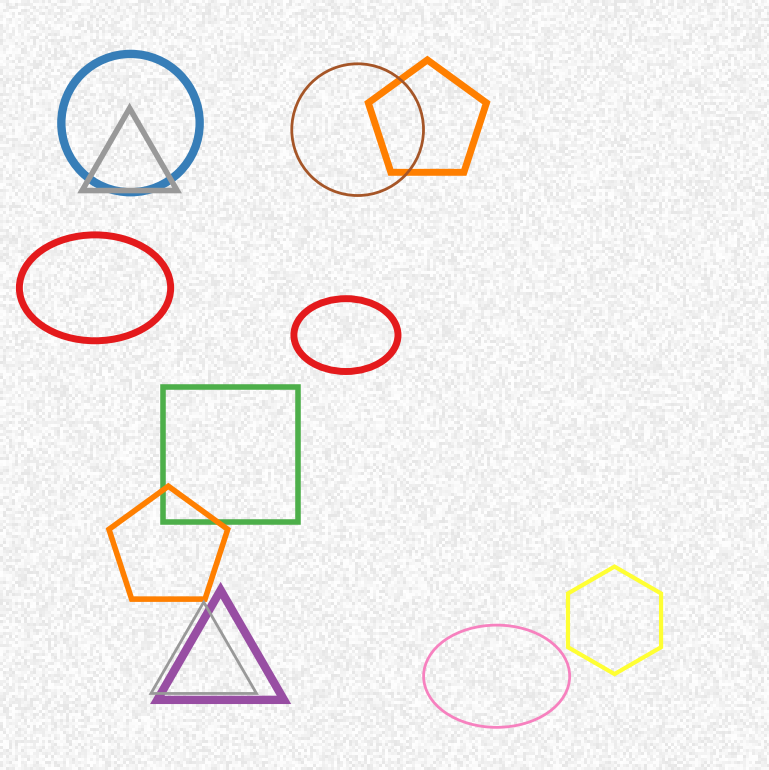[{"shape": "oval", "thickness": 2.5, "radius": 0.34, "center": [0.449, 0.565]}, {"shape": "oval", "thickness": 2.5, "radius": 0.49, "center": [0.123, 0.626]}, {"shape": "circle", "thickness": 3, "radius": 0.45, "center": [0.169, 0.84]}, {"shape": "square", "thickness": 2, "radius": 0.44, "center": [0.3, 0.41]}, {"shape": "triangle", "thickness": 3, "radius": 0.47, "center": [0.287, 0.139]}, {"shape": "pentagon", "thickness": 2, "radius": 0.41, "center": [0.219, 0.288]}, {"shape": "pentagon", "thickness": 2.5, "radius": 0.4, "center": [0.555, 0.841]}, {"shape": "hexagon", "thickness": 1.5, "radius": 0.35, "center": [0.798, 0.194]}, {"shape": "circle", "thickness": 1, "radius": 0.43, "center": [0.464, 0.832]}, {"shape": "oval", "thickness": 1, "radius": 0.47, "center": [0.645, 0.122]}, {"shape": "triangle", "thickness": 1, "radius": 0.4, "center": [0.265, 0.139]}, {"shape": "triangle", "thickness": 2, "radius": 0.36, "center": [0.168, 0.788]}]